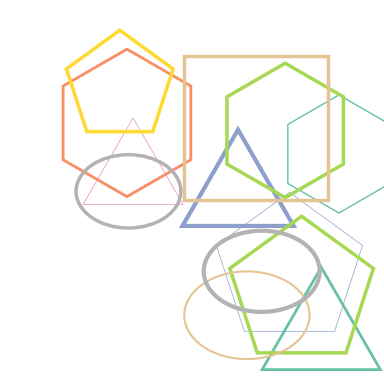[{"shape": "triangle", "thickness": 2, "radius": 0.89, "center": [0.834, 0.129]}, {"shape": "hexagon", "thickness": 1, "radius": 0.77, "center": [0.88, 0.6]}, {"shape": "hexagon", "thickness": 2, "radius": 0.96, "center": [0.33, 0.681]}, {"shape": "pentagon", "thickness": 0.5, "radius": 1.0, "center": [0.752, 0.301]}, {"shape": "triangle", "thickness": 3, "radius": 0.83, "center": [0.618, 0.496]}, {"shape": "triangle", "thickness": 0.5, "radius": 0.75, "center": [0.346, 0.544]}, {"shape": "hexagon", "thickness": 2.5, "radius": 0.87, "center": [0.741, 0.661]}, {"shape": "pentagon", "thickness": 2.5, "radius": 0.98, "center": [0.783, 0.242]}, {"shape": "pentagon", "thickness": 2.5, "radius": 0.73, "center": [0.311, 0.776]}, {"shape": "oval", "thickness": 1.5, "radius": 0.81, "center": [0.641, 0.181]}, {"shape": "square", "thickness": 2.5, "radius": 0.93, "center": [0.666, 0.668]}, {"shape": "oval", "thickness": 3, "radius": 0.75, "center": [0.68, 0.295]}, {"shape": "oval", "thickness": 2.5, "radius": 0.68, "center": [0.334, 0.503]}]